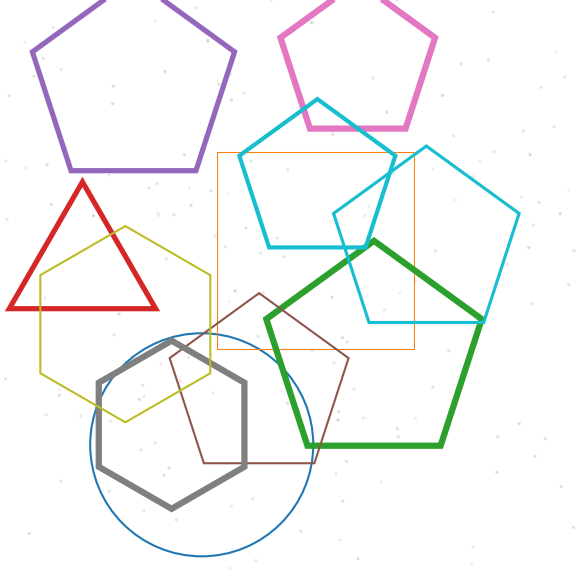[{"shape": "circle", "thickness": 1, "radius": 0.97, "center": [0.349, 0.229]}, {"shape": "square", "thickness": 0.5, "radius": 0.85, "center": [0.546, 0.565]}, {"shape": "pentagon", "thickness": 3, "radius": 0.98, "center": [0.648, 0.386]}, {"shape": "triangle", "thickness": 2.5, "radius": 0.73, "center": [0.143, 0.538]}, {"shape": "pentagon", "thickness": 2.5, "radius": 0.92, "center": [0.231, 0.852]}, {"shape": "pentagon", "thickness": 1, "radius": 0.81, "center": [0.449, 0.329]}, {"shape": "pentagon", "thickness": 3, "radius": 0.7, "center": [0.619, 0.89]}, {"shape": "hexagon", "thickness": 3, "radius": 0.73, "center": [0.297, 0.264]}, {"shape": "hexagon", "thickness": 1, "radius": 0.85, "center": [0.217, 0.438]}, {"shape": "pentagon", "thickness": 2, "radius": 0.71, "center": [0.55, 0.686]}, {"shape": "pentagon", "thickness": 1.5, "radius": 0.84, "center": [0.738, 0.577]}]